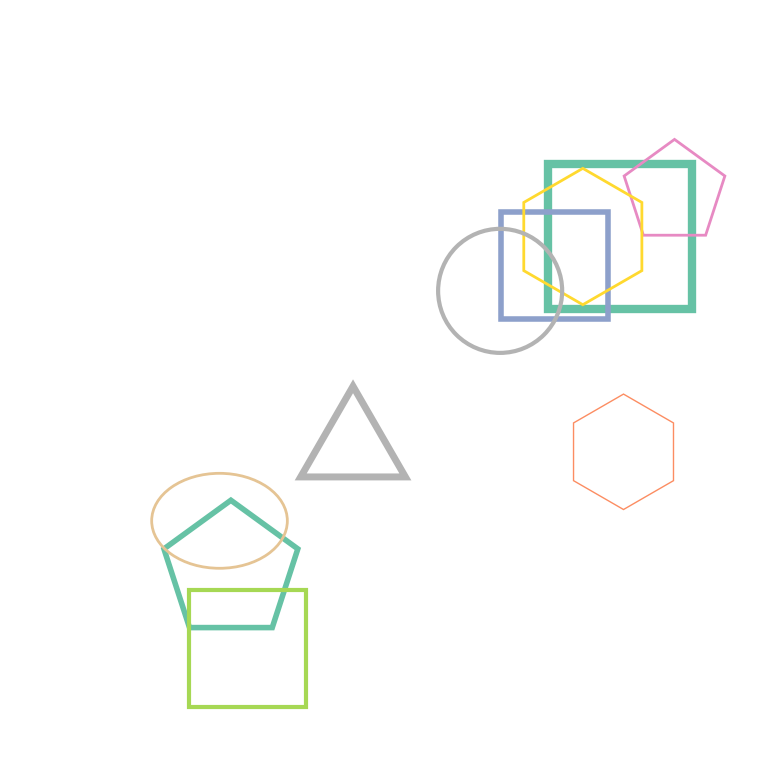[{"shape": "square", "thickness": 3, "radius": 0.47, "center": [0.805, 0.693]}, {"shape": "pentagon", "thickness": 2, "radius": 0.46, "center": [0.3, 0.259]}, {"shape": "hexagon", "thickness": 0.5, "radius": 0.37, "center": [0.81, 0.413]}, {"shape": "square", "thickness": 2, "radius": 0.35, "center": [0.72, 0.655]}, {"shape": "pentagon", "thickness": 1, "radius": 0.34, "center": [0.876, 0.75]}, {"shape": "square", "thickness": 1.5, "radius": 0.38, "center": [0.322, 0.158]}, {"shape": "hexagon", "thickness": 1, "radius": 0.44, "center": [0.757, 0.693]}, {"shape": "oval", "thickness": 1, "radius": 0.44, "center": [0.285, 0.324]}, {"shape": "circle", "thickness": 1.5, "radius": 0.4, "center": [0.65, 0.622]}, {"shape": "triangle", "thickness": 2.5, "radius": 0.39, "center": [0.458, 0.42]}]